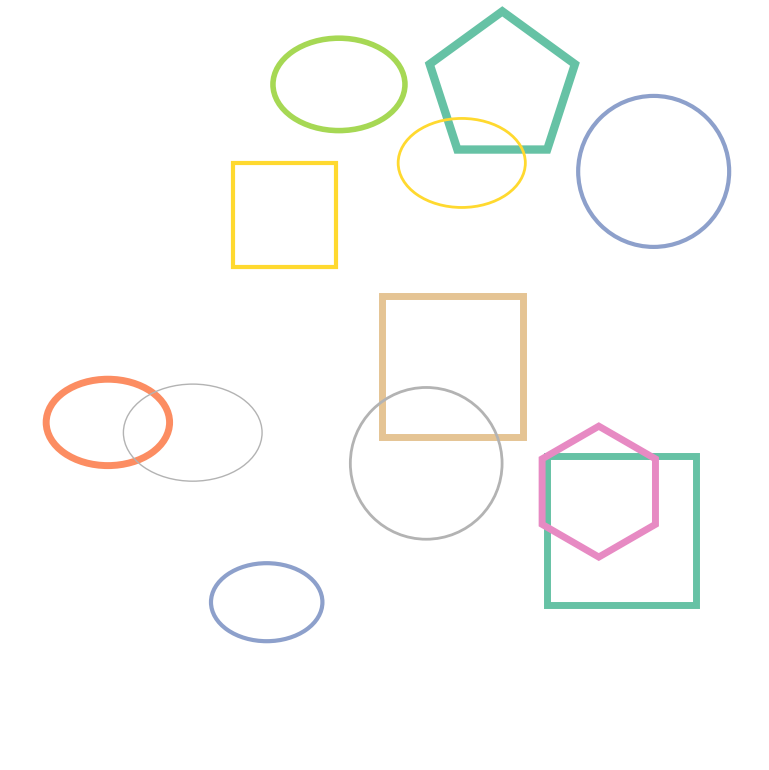[{"shape": "square", "thickness": 2.5, "radius": 0.49, "center": [0.807, 0.311]}, {"shape": "pentagon", "thickness": 3, "radius": 0.5, "center": [0.652, 0.886]}, {"shape": "oval", "thickness": 2.5, "radius": 0.4, "center": [0.14, 0.451]}, {"shape": "circle", "thickness": 1.5, "radius": 0.49, "center": [0.849, 0.777]}, {"shape": "oval", "thickness": 1.5, "radius": 0.36, "center": [0.346, 0.218]}, {"shape": "hexagon", "thickness": 2.5, "radius": 0.42, "center": [0.778, 0.362]}, {"shape": "oval", "thickness": 2, "radius": 0.43, "center": [0.44, 0.89]}, {"shape": "oval", "thickness": 1, "radius": 0.41, "center": [0.6, 0.788]}, {"shape": "square", "thickness": 1.5, "radius": 0.34, "center": [0.369, 0.721]}, {"shape": "square", "thickness": 2.5, "radius": 0.46, "center": [0.588, 0.524]}, {"shape": "circle", "thickness": 1, "radius": 0.49, "center": [0.554, 0.398]}, {"shape": "oval", "thickness": 0.5, "radius": 0.45, "center": [0.25, 0.438]}]